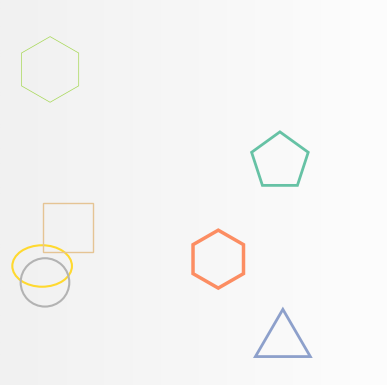[{"shape": "pentagon", "thickness": 2, "radius": 0.38, "center": [0.722, 0.581]}, {"shape": "hexagon", "thickness": 2.5, "radius": 0.38, "center": [0.563, 0.327]}, {"shape": "triangle", "thickness": 2, "radius": 0.41, "center": [0.73, 0.115]}, {"shape": "hexagon", "thickness": 0.5, "radius": 0.43, "center": [0.129, 0.82]}, {"shape": "oval", "thickness": 1.5, "radius": 0.38, "center": [0.109, 0.309]}, {"shape": "square", "thickness": 1, "radius": 0.32, "center": [0.175, 0.409]}, {"shape": "circle", "thickness": 1.5, "radius": 0.31, "center": [0.116, 0.266]}]